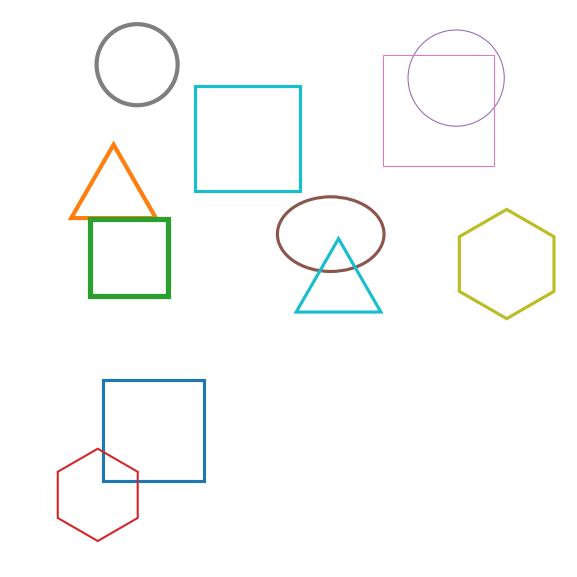[{"shape": "square", "thickness": 1.5, "radius": 0.44, "center": [0.266, 0.253]}, {"shape": "triangle", "thickness": 2, "radius": 0.42, "center": [0.197, 0.664]}, {"shape": "square", "thickness": 2.5, "radius": 0.34, "center": [0.223, 0.553]}, {"shape": "hexagon", "thickness": 1, "radius": 0.4, "center": [0.169, 0.142]}, {"shape": "circle", "thickness": 0.5, "radius": 0.42, "center": [0.79, 0.864]}, {"shape": "oval", "thickness": 1.5, "radius": 0.46, "center": [0.573, 0.594]}, {"shape": "square", "thickness": 0.5, "radius": 0.48, "center": [0.759, 0.808]}, {"shape": "circle", "thickness": 2, "radius": 0.35, "center": [0.237, 0.887]}, {"shape": "hexagon", "thickness": 1.5, "radius": 0.47, "center": [0.877, 0.542]}, {"shape": "triangle", "thickness": 1.5, "radius": 0.42, "center": [0.586, 0.501]}, {"shape": "square", "thickness": 1.5, "radius": 0.46, "center": [0.429, 0.76]}]